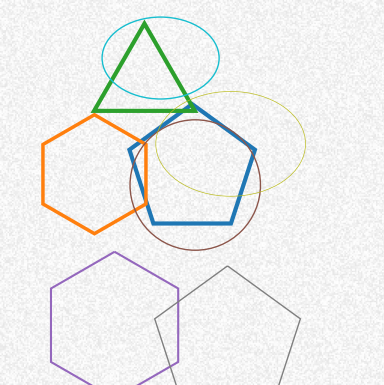[{"shape": "pentagon", "thickness": 3, "radius": 0.86, "center": [0.499, 0.558]}, {"shape": "hexagon", "thickness": 2.5, "radius": 0.77, "center": [0.245, 0.548]}, {"shape": "triangle", "thickness": 3, "radius": 0.76, "center": [0.375, 0.788]}, {"shape": "hexagon", "thickness": 1.5, "radius": 0.95, "center": [0.298, 0.155]}, {"shape": "circle", "thickness": 1, "radius": 0.85, "center": [0.507, 0.519]}, {"shape": "pentagon", "thickness": 1, "radius": 0.99, "center": [0.591, 0.11]}, {"shape": "oval", "thickness": 0.5, "radius": 0.97, "center": [0.599, 0.626]}, {"shape": "oval", "thickness": 1, "radius": 0.76, "center": [0.417, 0.849]}]